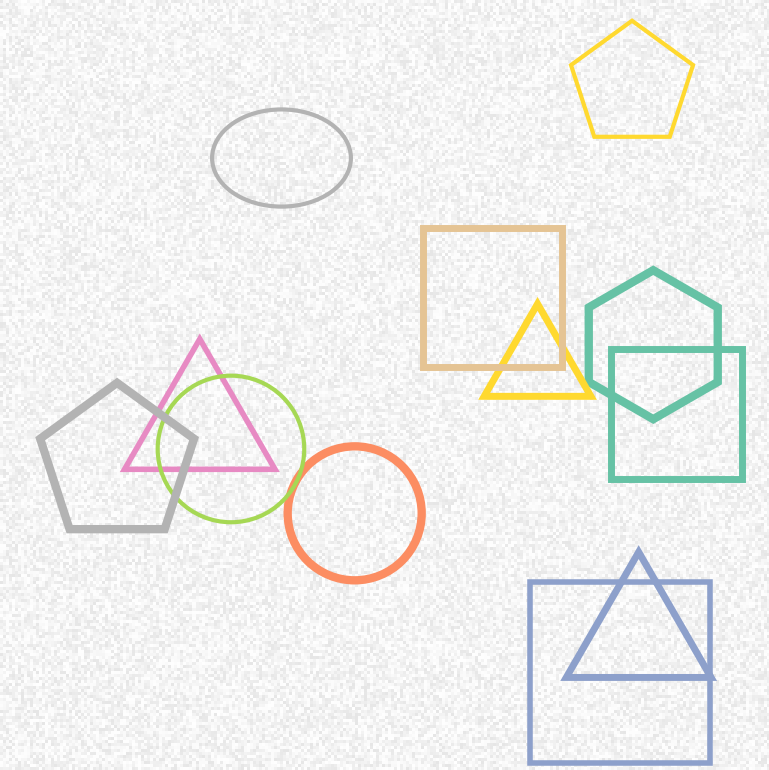[{"shape": "hexagon", "thickness": 3, "radius": 0.48, "center": [0.848, 0.552]}, {"shape": "square", "thickness": 2.5, "radius": 0.42, "center": [0.878, 0.463]}, {"shape": "circle", "thickness": 3, "radius": 0.44, "center": [0.461, 0.333]}, {"shape": "square", "thickness": 2, "radius": 0.59, "center": [0.805, 0.126]}, {"shape": "triangle", "thickness": 2.5, "radius": 0.54, "center": [0.829, 0.174]}, {"shape": "triangle", "thickness": 2, "radius": 0.56, "center": [0.259, 0.447]}, {"shape": "circle", "thickness": 1.5, "radius": 0.48, "center": [0.3, 0.417]}, {"shape": "pentagon", "thickness": 1.5, "radius": 0.42, "center": [0.821, 0.89]}, {"shape": "triangle", "thickness": 2.5, "radius": 0.4, "center": [0.698, 0.525]}, {"shape": "square", "thickness": 2.5, "radius": 0.45, "center": [0.64, 0.613]}, {"shape": "oval", "thickness": 1.5, "radius": 0.45, "center": [0.366, 0.795]}, {"shape": "pentagon", "thickness": 3, "radius": 0.53, "center": [0.152, 0.398]}]